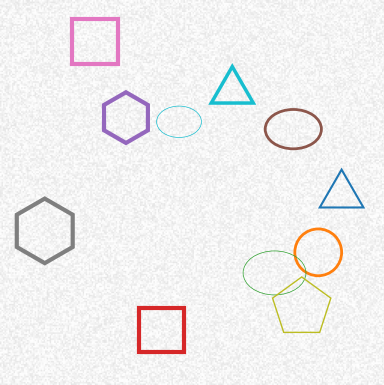[{"shape": "triangle", "thickness": 1.5, "radius": 0.33, "center": [0.887, 0.494]}, {"shape": "circle", "thickness": 2, "radius": 0.3, "center": [0.827, 0.345]}, {"shape": "oval", "thickness": 0.5, "radius": 0.41, "center": [0.713, 0.291]}, {"shape": "square", "thickness": 3, "radius": 0.29, "center": [0.419, 0.143]}, {"shape": "hexagon", "thickness": 3, "radius": 0.33, "center": [0.327, 0.694]}, {"shape": "oval", "thickness": 2, "radius": 0.36, "center": [0.762, 0.665]}, {"shape": "square", "thickness": 3, "radius": 0.3, "center": [0.246, 0.892]}, {"shape": "hexagon", "thickness": 3, "radius": 0.42, "center": [0.116, 0.4]}, {"shape": "pentagon", "thickness": 1, "radius": 0.4, "center": [0.784, 0.201]}, {"shape": "oval", "thickness": 0.5, "radius": 0.29, "center": [0.465, 0.684]}, {"shape": "triangle", "thickness": 2.5, "radius": 0.32, "center": [0.603, 0.764]}]